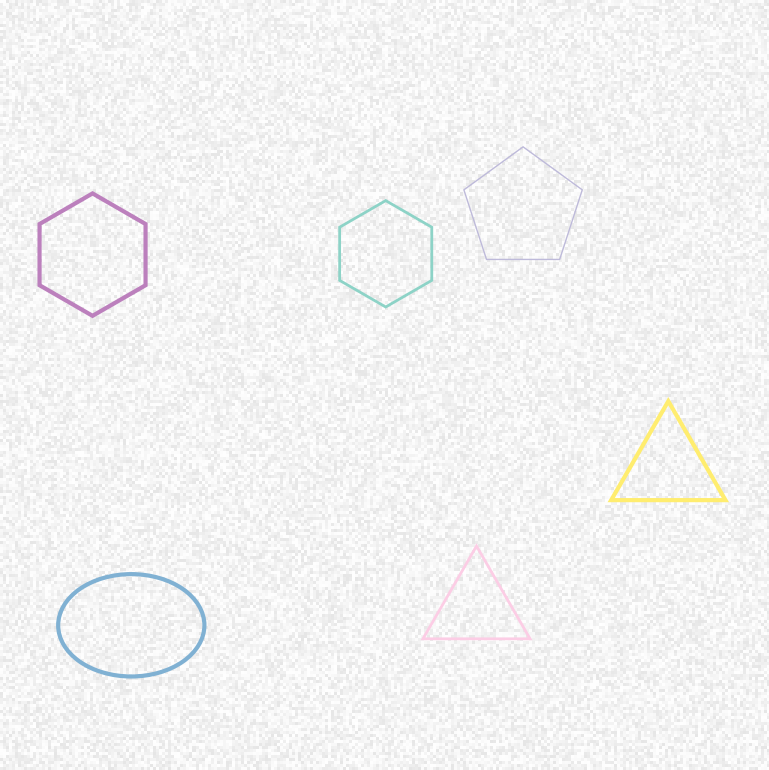[{"shape": "hexagon", "thickness": 1, "radius": 0.35, "center": [0.501, 0.67]}, {"shape": "pentagon", "thickness": 0.5, "radius": 0.4, "center": [0.679, 0.728]}, {"shape": "oval", "thickness": 1.5, "radius": 0.47, "center": [0.17, 0.188]}, {"shape": "triangle", "thickness": 1, "radius": 0.4, "center": [0.619, 0.211]}, {"shape": "hexagon", "thickness": 1.5, "radius": 0.4, "center": [0.12, 0.669]}, {"shape": "triangle", "thickness": 1.5, "radius": 0.43, "center": [0.868, 0.393]}]